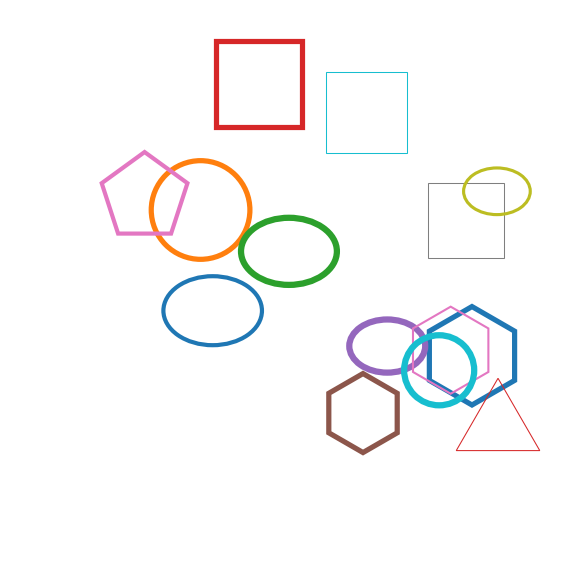[{"shape": "hexagon", "thickness": 2.5, "radius": 0.43, "center": [0.817, 0.383]}, {"shape": "oval", "thickness": 2, "radius": 0.43, "center": [0.368, 0.461]}, {"shape": "circle", "thickness": 2.5, "radius": 0.43, "center": [0.347, 0.636]}, {"shape": "oval", "thickness": 3, "radius": 0.42, "center": [0.5, 0.564]}, {"shape": "square", "thickness": 2.5, "radius": 0.37, "center": [0.448, 0.853]}, {"shape": "triangle", "thickness": 0.5, "radius": 0.42, "center": [0.862, 0.261]}, {"shape": "oval", "thickness": 3, "radius": 0.33, "center": [0.671, 0.4]}, {"shape": "hexagon", "thickness": 2.5, "radius": 0.34, "center": [0.629, 0.284]}, {"shape": "hexagon", "thickness": 1, "radius": 0.38, "center": [0.78, 0.393]}, {"shape": "pentagon", "thickness": 2, "radius": 0.39, "center": [0.25, 0.658]}, {"shape": "square", "thickness": 0.5, "radius": 0.33, "center": [0.807, 0.617]}, {"shape": "oval", "thickness": 1.5, "radius": 0.29, "center": [0.86, 0.668]}, {"shape": "circle", "thickness": 3, "radius": 0.3, "center": [0.76, 0.358]}, {"shape": "square", "thickness": 0.5, "radius": 0.35, "center": [0.634, 0.805]}]